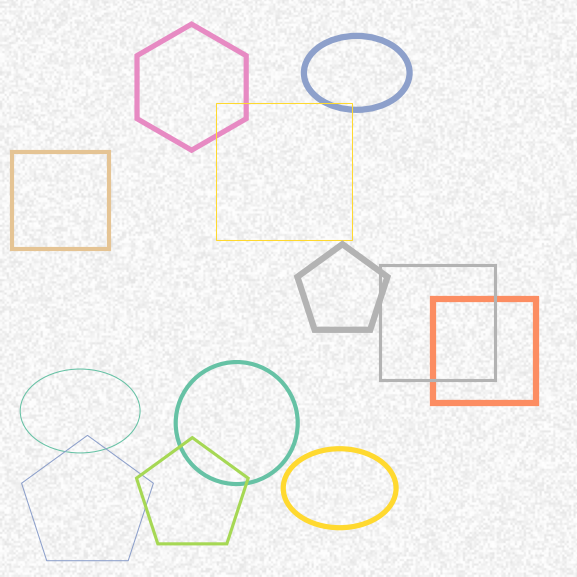[{"shape": "oval", "thickness": 0.5, "radius": 0.52, "center": [0.139, 0.287]}, {"shape": "circle", "thickness": 2, "radius": 0.53, "center": [0.41, 0.267]}, {"shape": "square", "thickness": 3, "radius": 0.45, "center": [0.839, 0.391]}, {"shape": "oval", "thickness": 3, "radius": 0.46, "center": [0.618, 0.873]}, {"shape": "pentagon", "thickness": 0.5, "radius": 0.6, "center": [0.151, 0.125]}, {"shape": "hexagon", "thickness": 2.5, "radius": 0.55, "center": [0.332, 0.848]}, {"shape": "pentagon", "thickness": 1.5, "radius": 0.51, "center": [0.333, 0.14]}, {"shape": "oval", "thickness": 2.5, "radius": 0.49, "center": [0.588, 0.154]}, {"shape": "square", "thickness": 0.5, "radius": 0.59, "center": [0.491, 0.702]}, {"shape": "square", "thickness": 2, "radius": 0.42, "center": [0.105, 0.652]}, {"shape": "pentagon", "thickness": 3, "radius": 0.41, "center": [0.593, 0.494]}, {"shape": "square", "thickness": 1.5, "radius": 0.5, "center": [0.757, 0.441]}]